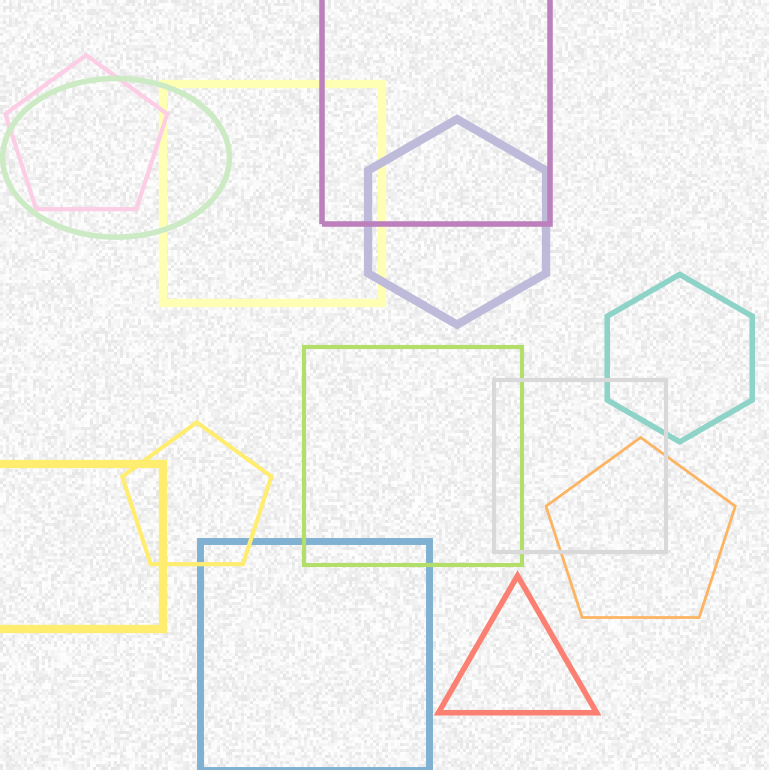[{"shape": "hexagon", "thickness": 2, "radius": 0.54, "center": [0.883, 0.535]}, {"shape": "square", "thickness": 3, "radius": 0.71, "center": [0.354, 0.749]}, {"shape": "hexagon", "thickness": 3, "radius": 0.67, "center": [0.594, 0.712]}, {"shape": "triangle", "thickness": 2, "radius": 0.59, "center": [0.672, 0.134]}, {"shape": "square", "thickness": 2.5, "radius": 0.74, "center": [0.408, 0.148]}, {"shape": "pentagon", "thickness": 1, "radius": 0.65, "center": [0.832, 0.303]}, {"shape": "square", "thickness": 1.5, "radius": 0.71, "center": [0.536, 0.408]}, {"shape": "pentagon", "thickness": 1.5, "radius": 0.55, "center": [0.112, 0.818]}, {"shape": "square", "thickness": 1.5, "radius": 0.56, "center": [0.754, 0.395]}, {"shape": "square", "thickness": 2, "radius": 0.74, "center": [0.566, 0.857]}, {"shape": "oval", "thickness": 2, "radius": 0.74, "center": [0.151, 0.795]}, {"shape": "pentagon", "thickness": 1.5, "radius": 0.51, "center": [0.256, 0.35]}, {"shape": "square", "thickness": 3, "radius": 0.54, "center": [0.104, 0.29]}]